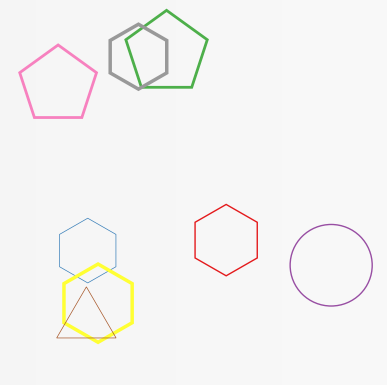[{"shape": "hexagon", "thickness": 1, "radius": 0.46, "center": [0.584, 0.376]}, {"shape": "hexagon", "thickness": 0.5, "radius": 0.42, "center": [0.226, 0.349]}, {"shape": "pentagon", "thickness": 2, "radius": 0.55, "center": [0.43, 0.863]}, {"shape": "circle", "thickness": 1, "radius": 0.53, "center": [0.855, 0.311]}, {"shape": "hexagon", "thickness": 2.5, "radius": 0.51, "center": [0.253, 0.213]}, {"shape": "triangle", "thickness": 0.5, "radius": 0.44, "center": [0.223, 0.166]}, {"shape": "pentagon", "thickness": 2, "radius": 0.52, "center": [0.15, 0.779]}, {"shape": "hexagon", "thickness": 2.5, "radius": 0.42, "center": [0.357, 0.853]}]